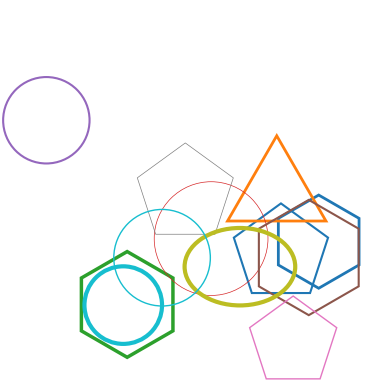[{"shape": "pentagon", "thickness": 1.5, "radius": 0.64, "center": [0.73, 0.343]}, {"shape": "hexagon", "thickness": 2, "radius": 0.61, "center": [0.828, 0.372]}, {"shape": "triangle", "thickness": 2, "radius": 0.74, "center": [0.719, 0.5]}, {"shape": "hexagon", "thickness": 2.5, "radius": 0.69, "center": [0.33, 0.209]}, {"shape": "circle", "thickness": 0.5, "radius": 0.74, "center": [0.548, 0.38]}, {"shape": "circle", "thickness": 1.5, "radius": 0.56, "center": [0.12, 0.688]}, {"shape": "hexagon", "thickness": 1.5, "radius": 0.75, "center": [0.802, 0.331]}, {"shape": "pentagon", "thickness": 1, "radius": 0.59, "center": [0.761, 0.112]}, {"shape": "pentagon", "thickness": 0.5, "radius": 0.66, "center": [0.481, 0.498]}, {"shape": "oval", "thickness": 3, "radius": 0.72, "center": [0.623, 0.307]}, {"shape": "circle", "thickness": 3, "radius": 0.5, "center": [0.32, 0.208]}, {"shape": "circle", "thickness": 1, "radius": 0.63, "center": [0.421, 0.331]}]